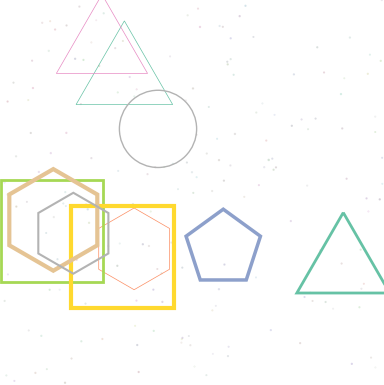[{"shape": "triangle", "thickness": 0.5, "radius": 0.72, "center": [0.323, 0.801]}, {"shape": "triangle", "thickness": 2, "radius": 0.7, "center": [0.892, 0.309]}, {"shape": "hexagon", "thickness": 0.5, "radius": 0.53, "center": [0.348, 0.354]}, {"shape": "pentagon", "thickness": 2.5, "radius": 0.51, "center": [0.58, 0.355]}, {"shape": "triangle", "thickness": 0.5, "radius": 0.68, "center": [0.265, 0.878]}, {"shape": "square", "thickness": 2, "radius": 0.66, "center": [0.135, 0.399]}, {"shape": "square", "thickness": 3, "radius": 0.66, "center": [0.318, 0.333]}, {"shape": "hexagon", "thickness": 3, "radius": 0.66, "center": [0.138, 0.429]}, {"shape": "hexagon", "thickness": 1.5, "radius": 0.53, "center": [0.191, 0.394]}, {"shape": "circle", "thickness": 1, "radius": 0.5, "center": [0.41, 0.665]}]